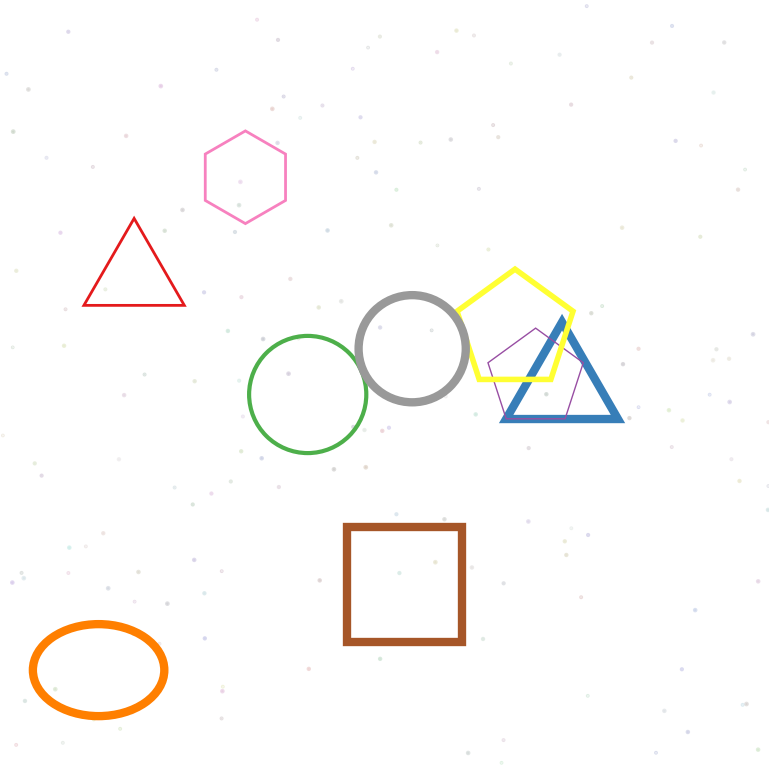[{"shape": "triangle", "thickness": 1, "radius": 0.38, "center": [0.174, 0.641]}, {"shape": "triangle", "thickness": 3, "radius": 0.42, "center": [0.73, 0.498]}, {"shape": "circle", "thickness": 1.5, "radius": 0.38, "center": [0.4, 0.488]}, {"shape": "pentagon", "thickness": 0.5, "radius": 0.33, "center": [0.696, 0.509]}, {"shape": "oval", "thickness": 3, "radius": 0.43, "center": [0.128, 0.13]}, {"shape": "pentagon", "thickness": 2, "radius": 0.4, "center": [0.669, 0.571]}, {"shape": "square", "thickness": 3, "radius": 0.37, "center": [0.526, 0.241]}, {"shape": "hexagon", "thickness": 1, "radius": 0.3, "center": [0.319, 0.77]}, {"shape": "circle", "thickness": 3, "radius": 0.35, "center": [0.535, 0.547]}]